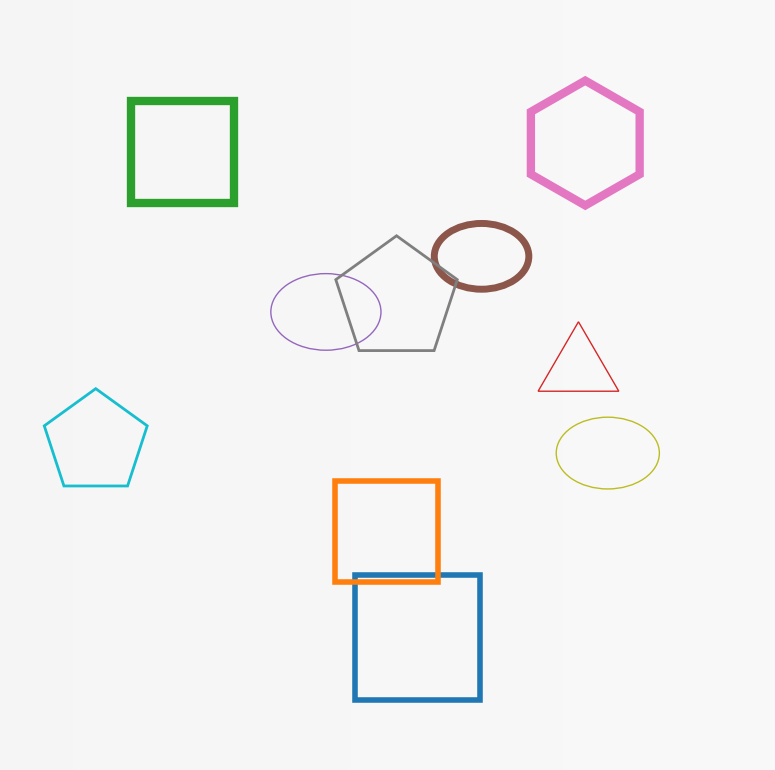[{"shape": "square", "thickness": 2, "radius": 0.4, "center": [0.538, 0.172]}, {"shape": "square", "thickness": 2, "radius": 0.33, "center": [0.499, 0.31]}, {"shape": "square", "thickness": 3, "radius": 0.33, "center": [0.235, 0.803]}, {"shape": "triangle", "thickness": 0.5, "radius": 0.3, "center": [0.746, 0.522]}, {"shape": "oval", "thickness": 0.5, "radius": 0.36, "center": [0.421, 0.595]}, {"shape": "oval", "thickness": 2.5, "radius": 0.3, "center": [0.621, 0.667]}, {"shape": "hexagon", "thickness": 3, "radius": 0.41, "center": [0.755, 0.814]}, {"shape": "pentagon", "thickness": 1, "radius": 0.41, "center": [0.512, 0.611]}, {"shape": "oval", "thickness": 0.5, "radius": 0.33, "center": [0.784, 0.412]}, {"shape": "pentagon", "thickness": 1, "radius": 0.35, "center": [0.124, 0.425]}]